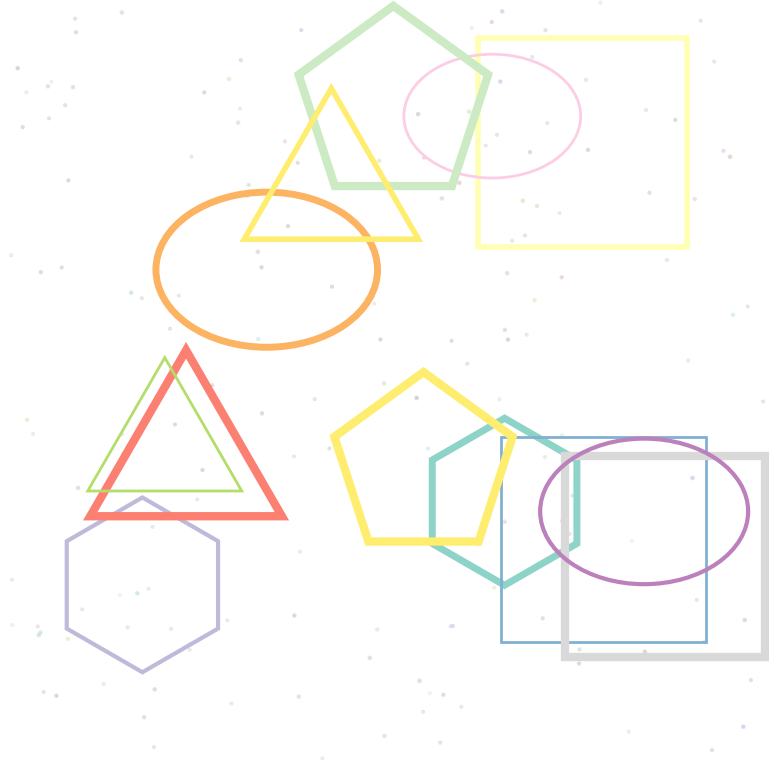[{"shape": "hexagon", "thickness": 2.5, "radius": 0.54, "center": [0.655, 0.348]}, {"shape": "square", "thickness": 2, "radius": 0.68, "center": [0.756, 0.815]}, {"shape": "hexagon", "thickness": 1.5, "radius": 0.57, "center": [0.185, 0.24]}, {"shape": "triangle", "thickness": 3, "radius": 0.72, "center": [0.242, 0.401]}, {"shape": "square", "thickness": 1, "radius": 0.66, "center": [0.784, 0.299]}, {"shape": "oval", "thickness": 2.5, "radius": 0.72, "center": [0.346, 0.65]}, {"shape": "triangle", "thickness": 1, "radius": 0.58, "center": [0.214, 0.42]}, {"shape": "oval", "thickness": 1, "radius": 0.57, "center": [0.639, 0.849]}, {"shape": "square", "thickness": 3, "radius": 0.65, "center": [0.864, 0.277]}, {"shape": "oval", "thickness": 1.5, "radius": 0.68, "center": [0.837, 0.336]}, {"shape": "pentagon", "thickness": 3, "radius": 0.65, "center": [0.511, 0.863]}, {"shape": "pentagon", "thickness": 3, "radius": 0.61, "center": [0.55, 0.395]}, {"shape": "triangle", "thickness": 2, "radius": 0.65, "center": [0.43, 0.755]}]